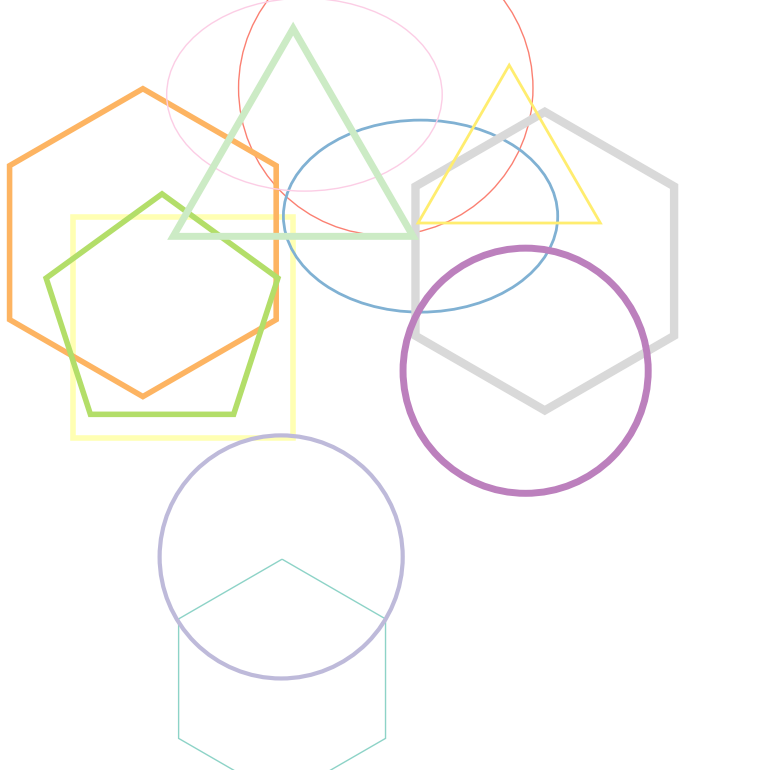[{"shape": "hexagon", "thickness": 0.5, "radius": 0.78, "center": [0.366, 0.119]}, {"shape": "square", "thickness": 2, "radius": 0.72, "center": [0.238, 0.575]}, {"shape": "circle", "thickness": 1.5, "radius": 0.79, "center": [0.365, 0.277]}, {"shape": "circle", "thickness": 0.5, "radius": 0.96, "center": [0.501, 0.886]}, {"shape": "oval", "thickness": 1, "radius": 0.89, "center": [0.546, 0.719]}, {"shape": "hexagon", "thickness": 2, "radius": 1.0, "center": [0.186, 0.685]}, {"shape": "pentagon", "thickness": 2, "radius": 0.79, "center": [0.21, 0.59]}, {"shape": "oval", "thickness": 0.5, "radius": 0.89, "center": [0.395, 0.877]}, {"shape": "hexagon", "thickness": 3, "radius": 0.97, "center": [0.708, 0.661]}, {"shape": "circle", "thickness": 2.5, "radius": 0.8, "center": [0.683, 0.519]}, {"shape": "triangle", "thickness": 2.5, "radius": 0.9, "center": [0.381, 0.783]}, {"shape": "triangle", "thickness": 1, "radius": 0.68, "center": [0.661, 0.779]}]